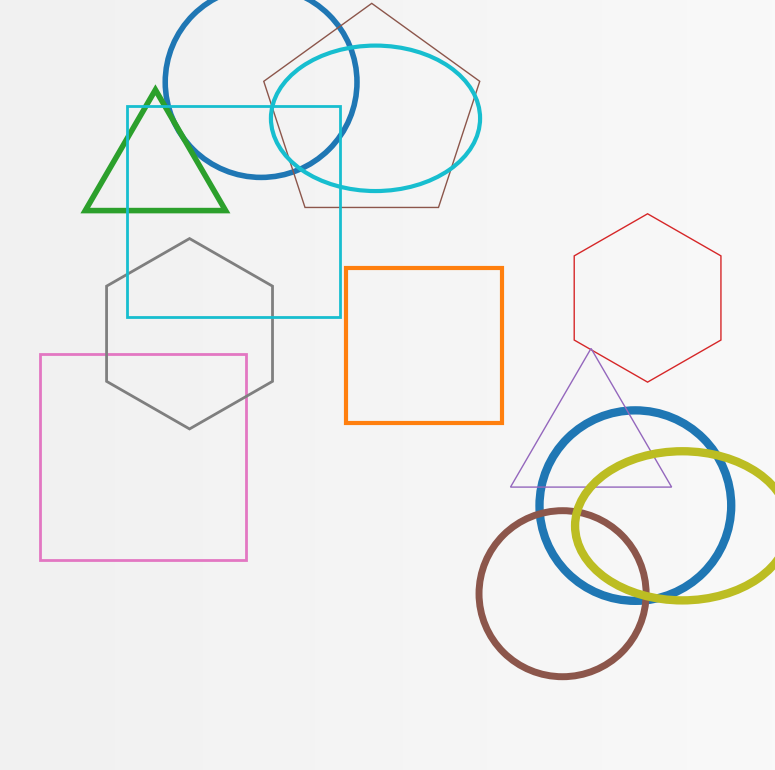[{"shape": "circle", "thickness": 3, "radius": 0.62, "center": [0.82, 0.343]}, {"shape": "circle", "thickness": 2, "radius": 0.62, "center": [0.337, 0.893]}, {"shape": "square", "thickness": 1.5, "radius": 0.5, "center": [0.548, 0.551]}, {"shape": "triangle", "thickness": 2, "radius": 0.52, "center": [0.201, 0.779]}, {"shape": "hexagon", "thickness": 0.5, "radius": 0.55, "center": [0.836, 0.613]}, {"shape": "triangle", "thickness": 0.5, "radius": 0.6, "center": [0.763, 0.427]}, {"shape": "circle", "thickness": 2.5, "radius": 0.54, "center": [0.726, 0.229]}, {"shape": "pentagon", "thickness": 0.5, "radius": 0.73, "center": [0.48, 0.849]}, {"shape": "square", "thickness": 1, "radius": 0.67, "center": [0.184, 0.406]}, {"shape": "hexagon", "thickness": 1, "radius": 0.62, "center": [0.245, 0.567]}, {"shape": "oval", "thickness": 3, "radius": 0.69, "center": [0.88, 0.317]}, {"shape": "oval", "thickness": 1.5, "radius": 0.67, "center": [0.485, 0.846]}, {"shape": "square", "thickness": 1, "radius": 0.69, "center": [0.301, 0.725]}]